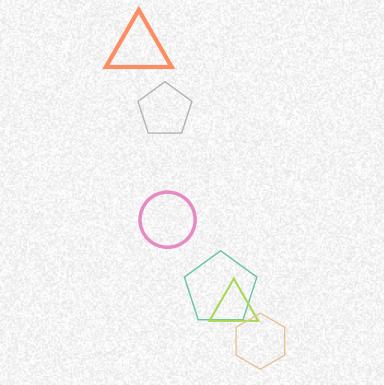[{"shape": "pentagon", "thickness": 1, "radius": 0.5, "center": [0.573, 0.25]}, {"shape": "triangle", "thickness": 3, "radius": 0.49, "center": [0.36, 0.875]}, {"shape": "circle", "thickness": 2.5, "radius": 0.36, "center": [0.435, 0.429]}, {"shape": "triangle", "thickness": 1.5, "radius": 0.37, "center": [0.607, 0.203]}, {"shape": "hexagon", "thickness": 1, "radius": 0.36, "center": [0.676, 0.114]}, {"shape": "pentagon", "thickness": 1, "radius": 0.37, "center": [0.428, 0.714]}]